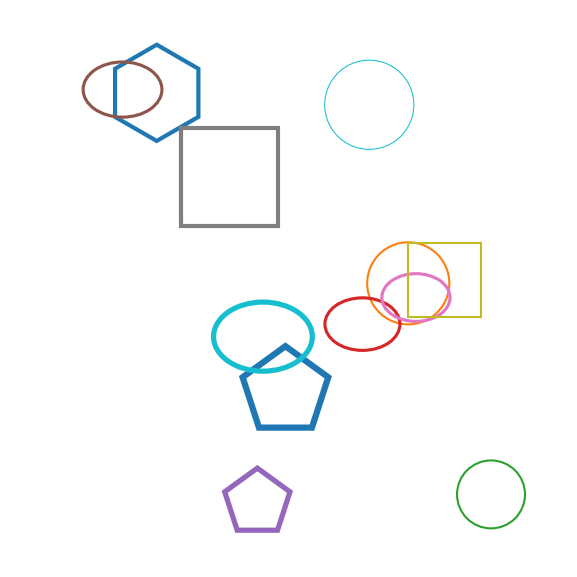[{"shape": "pentagon", "thickness": 3, "radius": 0.39, "center": [0.494, 0.322]}, {"shape": "hexagon", "thickness": 2, "radius": 0.42, "center": [0.271, 0.838]}, {"shape": "circle", "thickness": 1, "radius": 0.36, "center": [0.707, 0.509]}, {"shape": "circle", "thickness": 1, "radius": 0.29, "center": [0.85, 0.143]}, {"shape": "oval", "thickness": 1.5, "radius": 0.32, "center": [0.628, 0.438]}, {"shape": "pentagon", "thickness": 2.5, "radius": 0.3, "center": [0.446, 0.129]}, {"shape": "oval", "thickness": 1.5, "radius": 0.34, "center": [0.212, 0.844]}, {"shape": "oval", "thickness": 1.5, "radius": 0.3, "center": [0.72, 0.484]}, {"shape": "square", "thickness": 2, "radius": 0.42, "center": [0.397, 0.692]}, {"shape": "square", "thickness": 1, "radius": 0.32, "center": [0.77, 0.515]}, {"shape": "circle", "thickness": 0.5, "radius": 0.39, "center": [0.639, 0.818]}, {"shape": "oval", "thickness": 2.5, "radius": 0.43, "center": [0.455, 0.416]}]